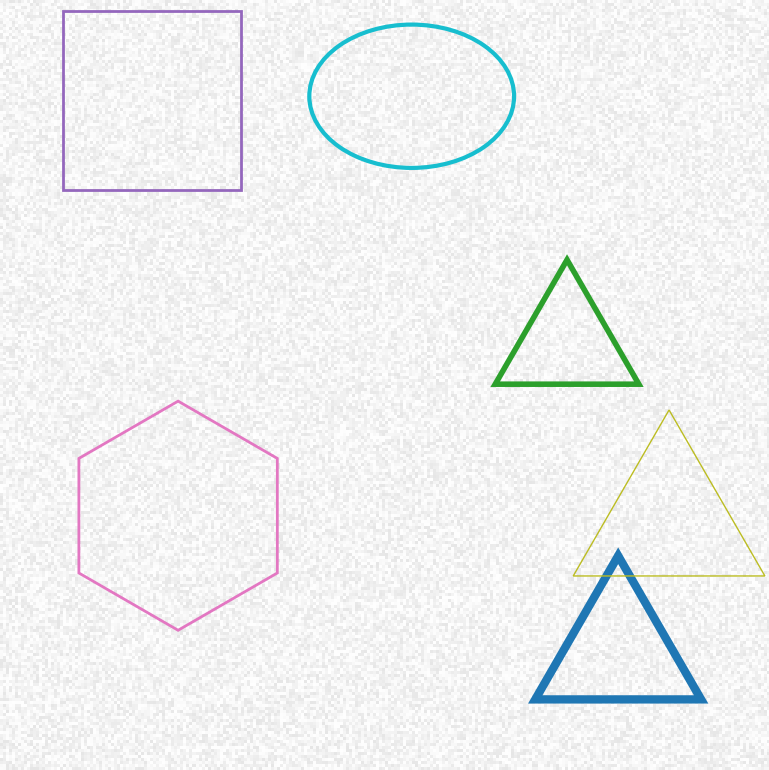[{"shape": "triangle", "thickness": 3, "radius": 0.62, "center": [0.803, 0.154]}, {"shape": "triangle", "thickness": 2, "radius": 0.54, "center": [0.736, 0.555]}, {"shape": "square", "thickness": 1, "radius": 0.58, "center": [0.197, 0.87]}, {"shape": "hexagon", "thickness": 1, "radius": 0.74, "center": [0.231, 0.33]}, {"shape": "triangle", "thickness": 0.5, "radius": 0.72, "center": [0.869, 0.324]}, {"shape": "oval", "thickness": 1.5, "radius": 0.66, "center": [0.535, 0.875]}]